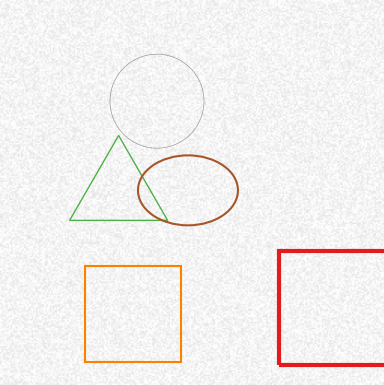[{"shape": "square", "thickness": 3, "radius": 0.74, "center": [0.872, 0.2]}, {"shape": "triangle", "thickness": 1, "radius": 0.74, "center": [0.308, 0.501]}, {"shape": "square", "thickness": 1.5, "radius": 0.62, "center": [0.346, 0.185]}, {"shape": "oval", "thickness": 1.5, "radius": 0.65, "center": [0.488, 0.506]}, {"shape": "circle", "thickness": 0.5, "radius": 0.61, "center": [0.408, 0.737]}]